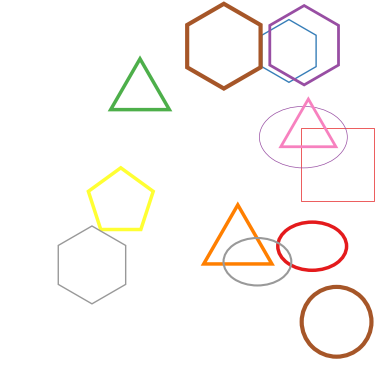[{"shape": "square", "thickness": 0.5, "radius": 0.47, "center": [0.876, 0.573]}, {"shape": "oval", "thickness": 2.5, "radius": 0.45, "center": [0.811, 0.36]}, {"shape": "hexagon", "thickness": 1, "radius": 0.41, "center": [0.751, 0.868]}, {"shape": "triangle", "thickness": 2.5, "radius": 0.44, "center": [0.364, 0.759]}, {"shape": "oval", "thickness": 0.5, "radius": 0.57, "center": [0.788, 0.644]}, {"shape": "hexagon", "thickness": 2, "radius": 0.52, "center": [0.79, 0.883]}, {"shape": "triangle", "thickness": 2.5, "radius": 0.51, "center": [0.618, 0.366]}, {"shape": "pentagon", "thickness": 2.5, "radius": 0.44, "center": [0.314, 0.476]}, {"shape": "circle", "thickness": 3, "radius": 0.45, "center": [0.874, 0.164]}, {"shape": "hexagon", "thickness": 3, "radius": 0.55, "center": [0.581, 0.88]}, {"shape": "triangle", "thickness": 2, "radius": 0.41, "center": [0.801, 0.66]}, {"shape": "oval", "thickness": 1.5, "radius": 0.44, "center": [0.669, 0.32]}, {"shape": "hexagon", "thickness": 1, "radius": 0.51, "center": [0.239, 0.312]}]